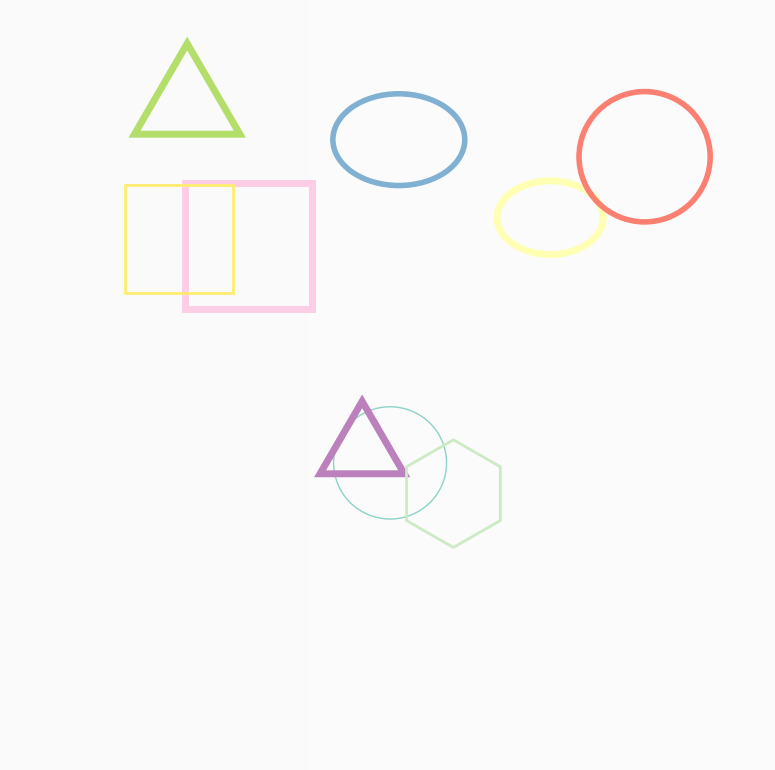[{"shape": "circle", "thickness": 0.5, "radius": 0.36, "center": [0.503, 0.399]}, {"shape": "oval", "thickness": 2.5, "radius": 0.34, "center": [0.71, 0.717]}, {"shape": "circle", "thickness": 2, "radius": 0.42, "center": [0.832, 0.796]}, {"shape": "oval", "thickness": 2, "radius": 0.43, "center": [0.515, 0.819]}, {"shape": "triangle", "thickness": 2.5, "radius": 0.39, "center": [0.242, 0.865]}, {"shape": "square", "thickness": 2.5, "radius": 0.41, "center": [0.321, 0.68]}, {"shape": "triangle", "thickness": 2.5, "radius": 0.31, "center": [0.467, 0.416]}, {"shape": "hexagon", "thickness": 1, "radius": 0.35, "center": [0.585, 0.359]}, {"shape": "square", "thickness": 1, "radius": 0.35, "center": [0.231, 0.689]}]